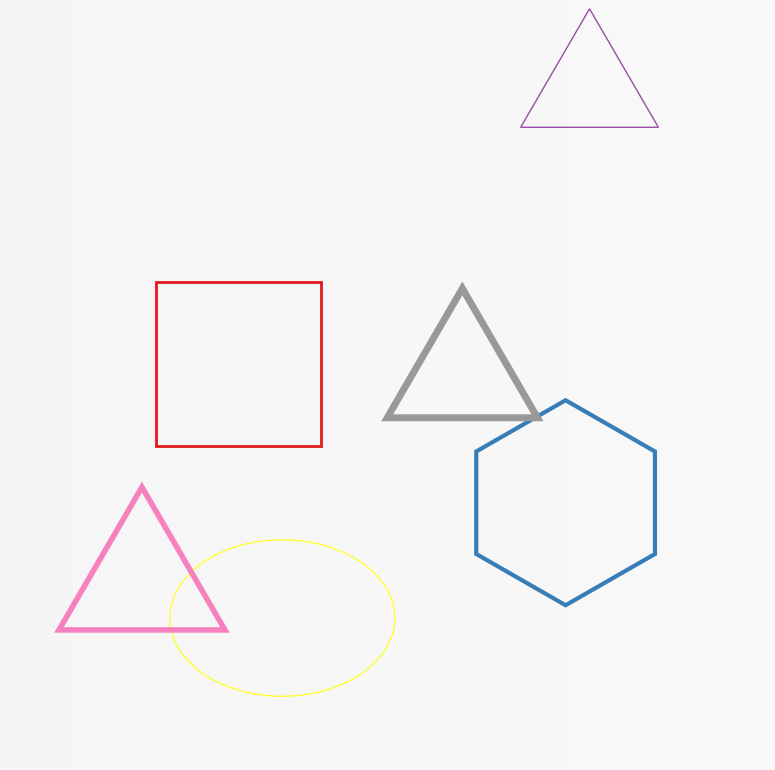[{"shape": "square", "thickness": 1, "radius": 0.53, "center": [0.308, 0.527]}, {"shape": "hexagon", "thickness": 1.5, "radius": 0.67, "center": [0.73, 0.347]}, {"shape": "triangle", "thickness": 0.5, "radius": 0.51, "center": [0.761, 0.886]}, {"shape": "oval", "thickness": 0.5, "radius": 0.73, "center": [0.364, 0.197]}, {"shape": "triangle", "thickness": 2, "radius": 0.62, "center": [0.183, 0.244]}, {"shape": "triangle", "thickness": 2.5, "radius": 0.56, "center": [0.597, 0.513]}]